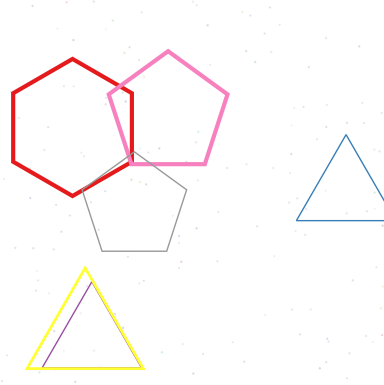[{"shape": "hexagon", "thickness": 3, "radius": 0.89, "center": [0.188, 0.669]}, {"shape": "triangle", "thickness": 1, "radius": 0.74, "center": [0.899, 0.501]}, {"shape": "triangle", "thickness": 1, "radius": 0.75, "center": [0.239, 0.119]}, {"shape": "triangle", "thickness": 2, "radius": 0.87, "center": [0.221, 0.13]}, {"shape": "pentagon", "thickness": 3, "radius": 0.81, "center": [0.437, 0.705]}, {"shape": "pentagon", "thickness": 1, "radius": 0.71, "center": [0.349, 0.463]}]